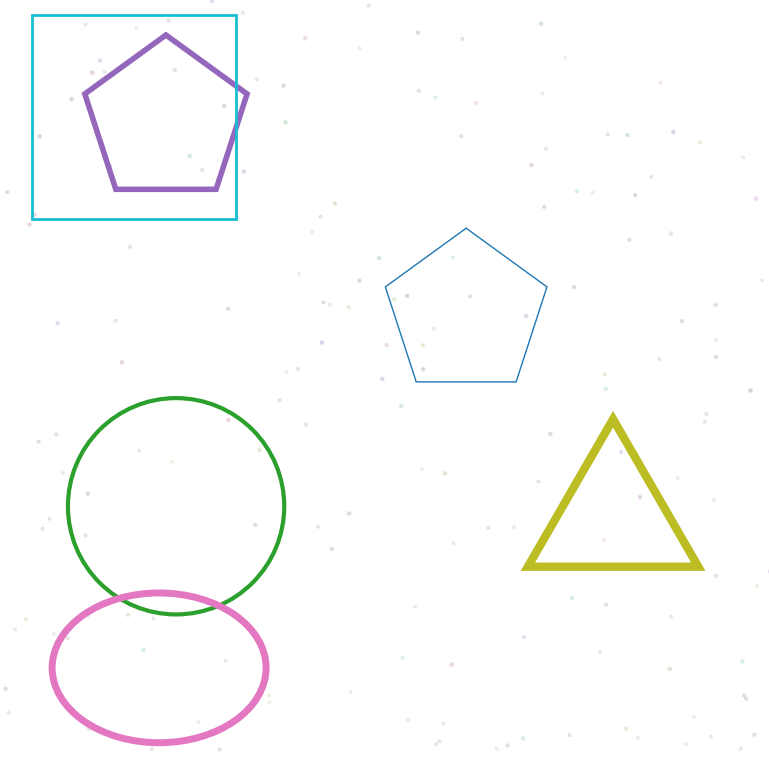[{"shape": "pentagon", "thickness": 0.5, "radius": 0.55, "center": [0.605, 0.593]}, {"shape": "circle", "thickness": 1.5, "radius": 0.7, "center": [0.229, 0.343]}, {"shape": "pentagon", "thickness": 2, "radius": 0.55, "center": [0.216, 0.844]}, {"shape": "oval", "thickness": 2.5, "radius": 0.69, "center": [0.207, 0.133]}, {"shape": "triangle", "thickness": 3, "radius": 0.64, "center": [0.796, 0.328]}, {"shape": "square", "thickness": 1, "radius": 0.66, "center": [0.175, 0.849]}]